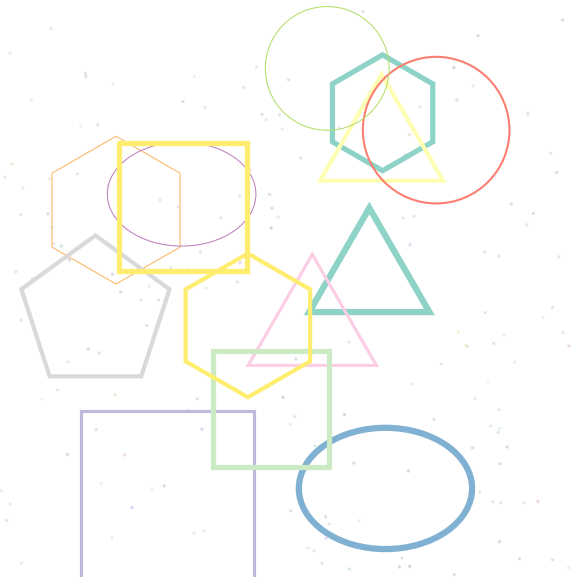[{"shape": "triangle", "thickness": 3, "radius": 0.6, "center": [0.64, 0.519]}, {"shape": "hexagon", "thickness": 2.5, "radius": 0.5, "center": [0.662, 0.804]}, {"shape": "triangle", "thickness": 2, "radius": 0.61, "center": [0.661, 0.748]}, {"shape": "square", "thickness": 1.5, "radius": 0.75, "center": [0.29, 0.138]}, {"shape": "circle", "thickness": 1, "radius": 0.63, "center": [0.755, 0.774]}, {"shape": "oval", "thickness": 3, "radius": 0.75, "center": [0.667, 0.153]}, {"shape": "hexagon", "thickness": 0.5, "radius": 0.64, "center": [0.201, 0.635]}, {"shape": "circle", "thickness": 0.5, "radius": 0.54, "center": [0.567, 0.881]}, {"shape": "triangle", "thickness": 1.5, "radius": 0.64, "center": [0.541, 0.431]}, {"shape": "pentagon", "thickness": 2, "radius": 0.67, "center": [0.165, 0.457]}, {"shape": "oval", "thickness": 0.5, "radius": 0.64, "center": [0.314, 0.663]}, {"shape": "square", "thickness": 2.5, "radius": 0.5, "center": [0.47, 0.291]}, {"shape": "hexagon", "thickness": 2, "radius": 0.62, "center": [0.429, 0.436]}, {"shape": "square", "thickness": 2.5, "radius": 0.55, "center": [0.318, 0.641]}]